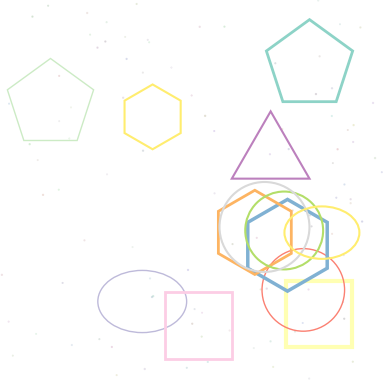[{"shape": "pentagon", "thickness": 2, "radius": 0.59, "center": [0.804, 0.831]}, {"shape": "square", "thickness": 3, "radius": 0.43, "center": [0.828, 0.184]}, {"shape": "oval", "thickness": 1, "radius": 0.58, "center": [0.369, 0.217]}, {"shape": "circle", "thickness": 1, "radius": 0.54, "center": [0.788, 0.247]}, {"shape": "hexagon", "thickness": 2.5, "radius": 0.6, "center": [0.747, 0.363]}, {"shape": "hexagon", "thickness": 2, "radius": 0.55, "center": [0.662, 0.396]}, {"shape": "circle", "thickness": 1.5, "radius": 0.51, "center": [0.738, 0.401]}, {"shape": "square", "thickness": 2, "radius": 0.43, "center": [0.516, 0.154]}, {"shape": "circle", "thickness": 1.5, "radius": 0.58, "center": [0.687, 0.41]}, {"shape": "triangle", "thickness": 1.5, "radius": 0.58, "center": [0.703, 0.594]}, {"shape": "pentagon", "thickness": 1, "radius": 0.59, "center": [0.131, 0.73]}, {"shape": "hexagon", "thickness": 1.5, "radius": 0.42, "center": [0.396, 0.696]}, {"shape": "oval", "thickness": 1.5, "radius": 0.49, "center": [0.836, 0.396]}]